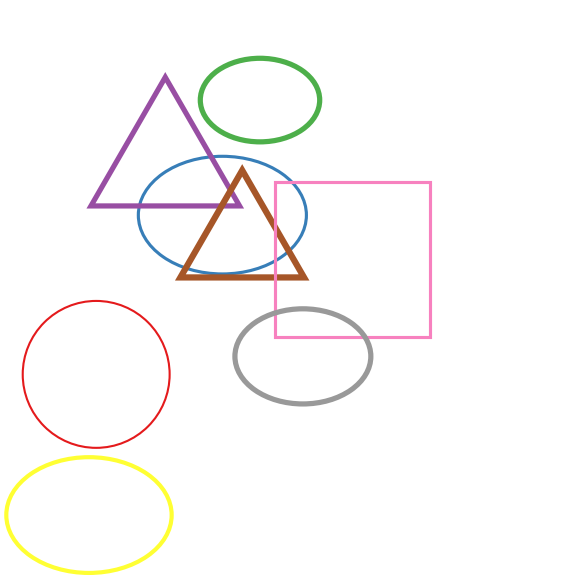[{"shape": "circle", "thickness": 1, "radius": 0.64, "center": [0.167, 0.351]}, {"shape": "oval", "thickness": 1.5, "radius": 0.73, "center": [0.385, 0.627]}, {"shape": "oval", "thickness": 2.5, "radius": 0.52, "center": [0.45, 0.826]}, {"shape": "triangle", "thickness": 2.5, "radius": 0.74, "center": [0.286, 0.717]}, {"shape": "oval", "thickness": 2, "radius": 0.72, "center": [0.154, 0.107]}, {"shape": "triangle", "thickness": 3, "radius": 0.62, "center": [0.419, 0.581]}, {"shape": "square", "thickness": 1.5, "radius": 0.67, "center": [0.611, 0.55]}, {"shape": "oval", "thickness": 2.5, "radius": 0.59, "center": [0.524, 0.382]}]